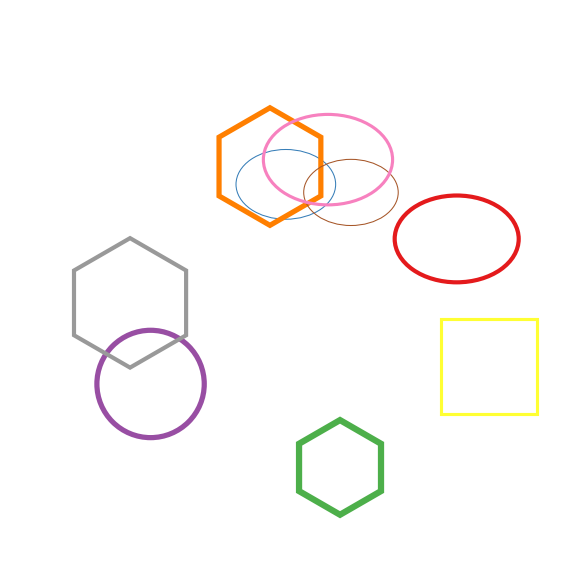[{"shape": "oval", "thickness": 2, "radius": 0.54, "center": [0.791, 0.585]}, {"shape": "oval", "thickness": 0.5, "radius": 0.43, "center": [0.495, 0.68]}, {"shape": "hexagon", "thickness": 3, "radius": 0.41, "center": [0.589, 0.19]}, {"shape": "circle", "thickness": 2.5, "radius": 0.46, "center": [0.261, 0.334]}, {"shape": "hexagon", "thickness": 2.5, "radius": 0.51, "center": [0.467, 0.711]}, {"shape": "square", "thickness": 1.5, "radius": 0.41, "center": [0.847, 0.364]}, {"shape": "oval", "thickness": 0.5, "radius": 0.41, "center": [0.608, 0.666]}, {"shape": "oval", "thickness": 1.5, "radius": 0.56, "center": [0.568, 0.723]}, {"shape": "hexagon", "thickness": 2, "radius": 0.56, "center": [0.225, 0.475]}]